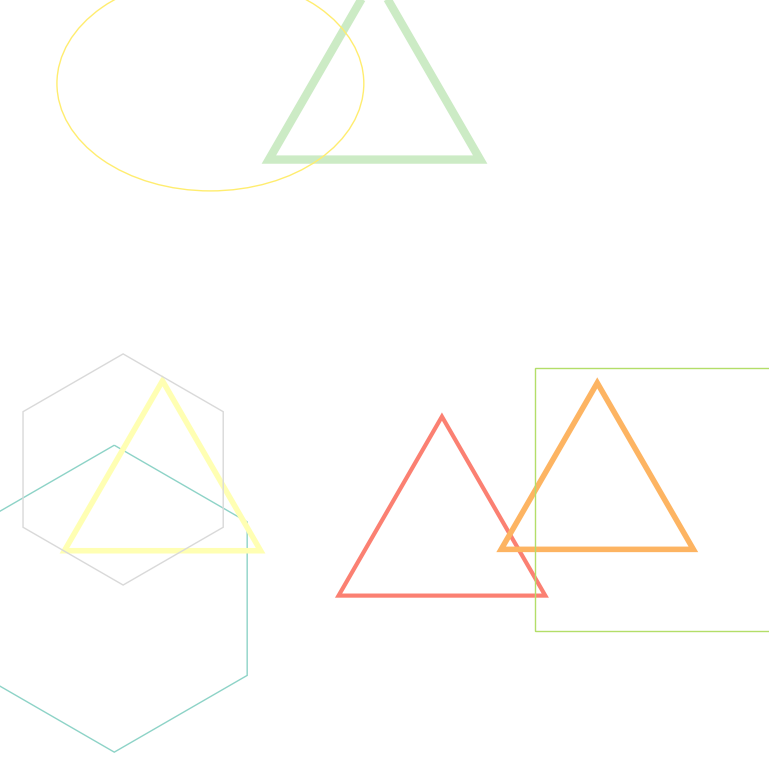[{"shape": "hexagon", "thickness": 0.5, "radius": 1.0, "center": [0.148, 0.222]}, {"shape": "triangle", "thickness": 2, "radius": 0.74, "center": [0.211, 0.358]}, {"shape": "triangle", "thickness": 1.5, "radius": 0.77, "center": [0.574, 0.304]}, {"shape": "triangle", "thickness": 2, "radius": 0.72, "center": [0.776, 0.359]}, {"shape": "square", "thickness": 0.5, "radius": 0.85, "center": [0.866, 0.352]}, {"shape": "hexagon", "thickness": 0.5, "radius": 0.75, "center": [0.16, 0.39]}, {"shape": "triangle", "thickness": 3, "radius": 0.79, "center": [0.486, 0.872]}, {"shape": "oval", "thickness": 0.5, "radius": 1.0, "center": [0.273, 0.892]}]